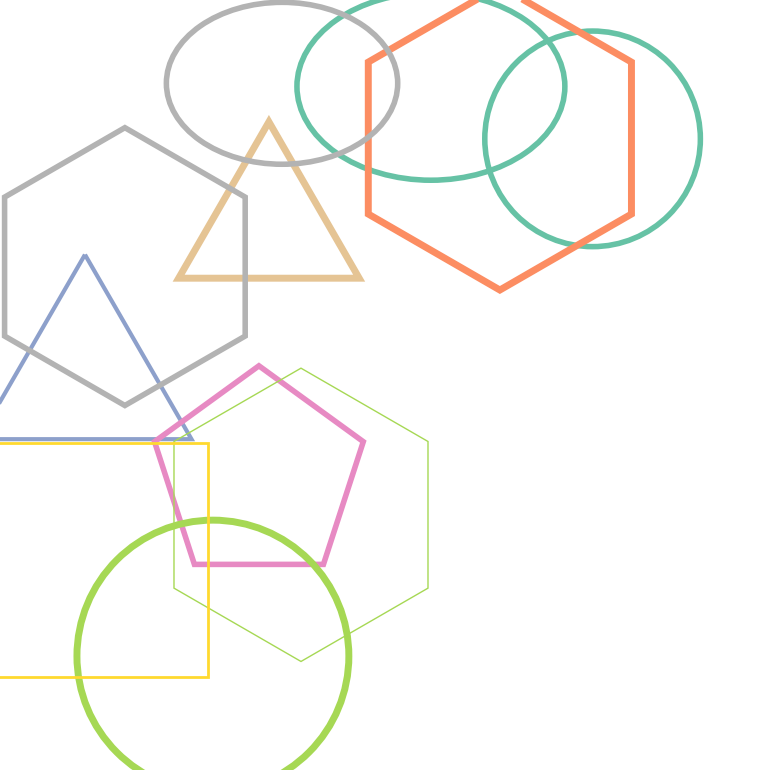[{"shape": "oval", "thickness": 2, "radius": 0.87, "center": [0.56, 0.888]}, {"shape": "circle", "thickness": 2, "radius": 0.7, "center": [0.77, 0.82]}, {"shape": "hexagon", "thickness": 2.5, "radius": 0.99, "center": [0.649, 0.821]}, {"shape": "triangle", "thickness": 1.5, "radius": 0.8, "center": [0.11, 0.51]}, {"shape": "pentagon", "thickness": 2, "radius": 0.71, "center": [0.336, 0.382]}, {"shape": "circle", "thickness": 2.5, "radius": 0.88, "center": [0.276, 0.148]}, {"shape": "hexagon", "thickness": 0.5, "radius": 0.95, "center": [0.391, 0.331]}, {"shape": "square", "thickness": 1, "radius": 0.76, "center": [0.118, 0.273]}, {"shape": "triangle", "thickness": 2.5, "radius": 0.68, "center": [0.349, 0.706]}, {"shape": "hexagon", "thickness": 2, "radius": 0.9, "center": [0.162, 0.654]}, {"shape": "oval", "thickness": 2, "radius": 0.75, "center": [0.366, 0.892]}]